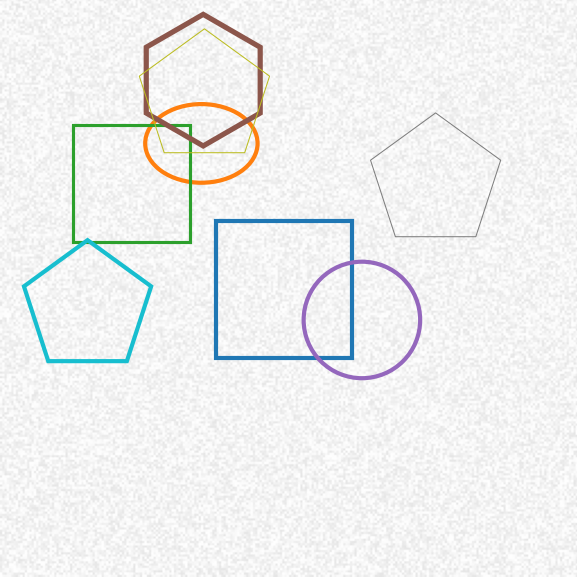[{"shape": "square", "thickness": 2, "radius": 0.59, "center": [0.492, 0.498]}, {"shape": "oval", "thickness": 2, "radius": 0.49, "center": [0.349, 0.751]}, {"shape": "square", "thickness": 1.5, "radius": 0.51, "center": [0.228, 0.682]}, {"shape": "circle", "thickness": 2, "radius": 0.5, "center": [0.627, 0.445]}, {"shape": "hexagon", "thickness": 2.5, "radius": 0.57, "center": [0.352, 0.86]}, {"shape": "pentagon", "thickness": 0.5, "radius": 0.59, "center": [0.754, 0.685]}, {"shape": "pentagon", "thickness": 0.5, "radius": 0.59, "center": [0.354, 0.831]}, {"shape": "pentagon", "thickness": 2, "radius": 0.58, "center": [0.152, 0.467]}]